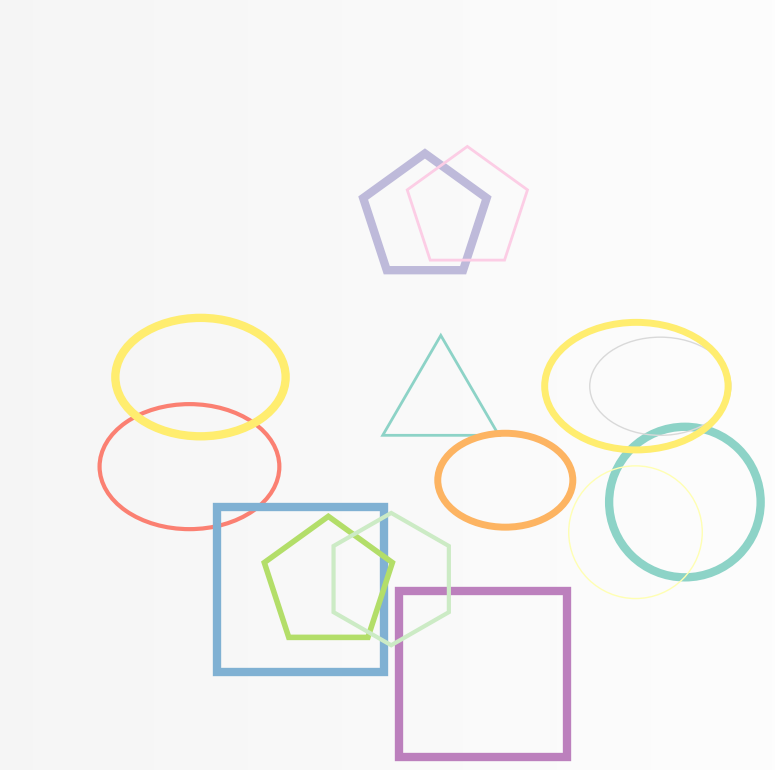[{"shape": "triangle", "thickness": 1, "radius": 0.43, "center": [0.569, 0.478]}, {"shape": "circle", "thickness": 3, "radius": 0.49, "center": [0.884, 0.348]}, {"shape": "circle", "thickness": 0.5, "radius": 0.43, "center": [0.82, 0.309]}, {"shape": "pentagon", "thickness": 3, "radius": 0.42, "center": [0.548, 0.717]}, {"shape": "oval", "thickness": 1.5, "radius": 0.58, "center": [0.244, 0.394]}, {"shape": "square", "thickness": 3, "radius": 0.54, "center": [0.387, 0.234]}, {"shape": "oval", "thickness": 2.5, "radius": 0.44, "center": [0.652, 0.376]}, {"shape": "pentagon", "thickness": 2, "radius": 0.43, "center": [0.424, 0.243]}, {"shape": "pentagon", "thickness": 1, "radius": 0.41, "center": [0.603, 0.728]}, {"shape": "oval", "thickness": 0.5, "radius": 0.46, "center": [0.852, 0.498]}, {"shape": "square", "thickness": 3, "radius": 0.54, "center": [0.623, 0.124]}, {"shape": "hexagon", "thickness": 1.5, "radius": 0.43, "center": [0.505, 0.248]}, {"shape": "oval", "thickness": 3, "radius": 0.55, "center": [0.259, 0.51]}, {"shape": "oval", "thickness": 2.5, "radius": 0.59, "center": [0.821, 0.499]}]